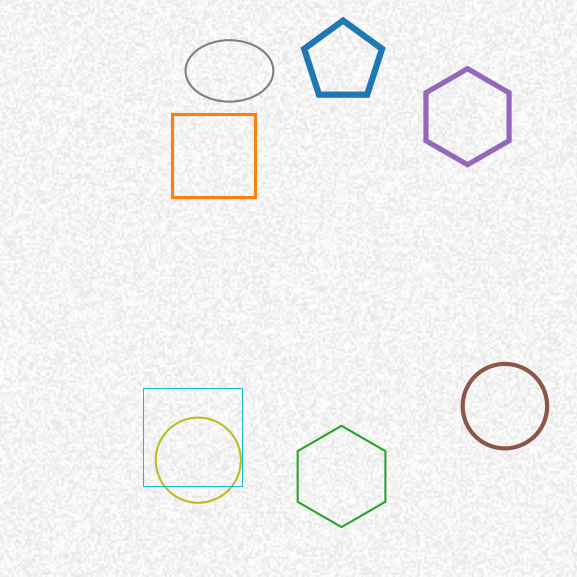[{"shape": "pentagon", "thickness": 3, "radius": 0.35, "center": [0.594, 0.893]}, {"shape": "square", "thickness": 1.5, "radius": 0.36, "center": [0.37, 0.73]}, {"shape": "hexagon", "thickness": 1, "radius": 0.44, "center": [0.591, 0.174]}, {"shape": "hexagon", "thickness": 2.5, "radius": 0.42, "center": [0.81, 0.797]}, {"shape": "circle", "thickness": 2, "radius": 0.37, "center": [0.874, 0.296]}, {"shape": "oval", "thickness": 1, "radius": 0.38, "center": [0.397, 0.876]}, {"shape": "circle", "thickness": 1, "radius": 0.37, "center": [0.343, 0.202]}, {"shape": "square", "thickness": 0.5, "radius": 0.43, "center": [0.334, 0.243]}]